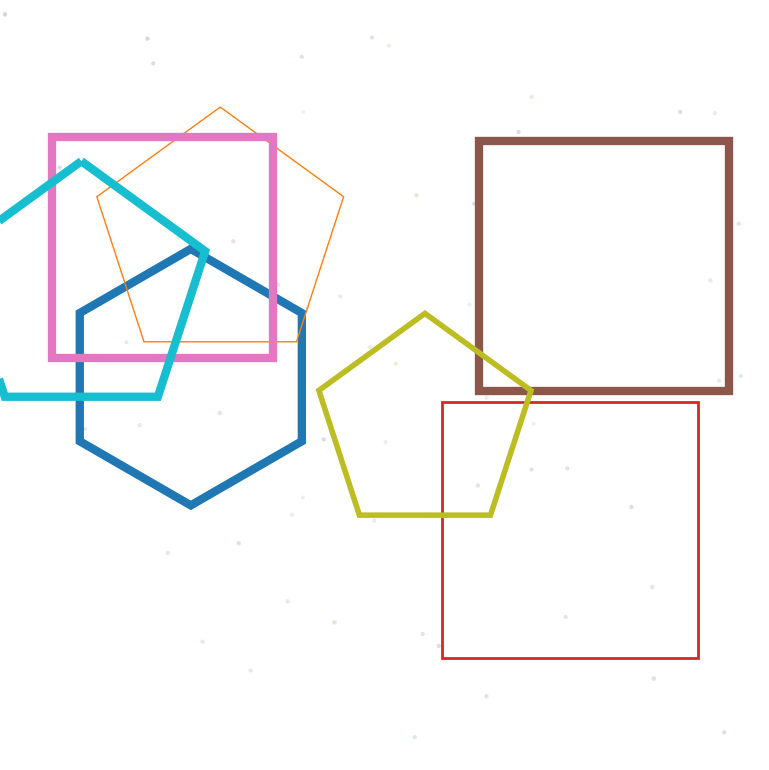[{"shape": "hexagon", "thickness": 3, "radius": 0.83, "center": [0.248, 0.51]}, {"shape": "pentagon", "thickness": 0.5, "radius": 0.84, "center": [0.286, 0.692]}, {"shape": "square", "thickness": 1, "radius": 0.83, "center": [0.74, 0.312]}, {"shape": "square", "thickness": 3, "radius": 0.81, "center": [0.784, 0.655]}, {"shape": "square", "thickness": 3, "radius": 0.72, "center": [0.211, 0.679]}, {"shape": "pentagon", "thickness": 2, "radius": 0.72, "center": [0.552, 0.448]}, {"shape": "pentagon", "thickness": 3, "radius": 0.85, "center": [0.106, 0.622]}]